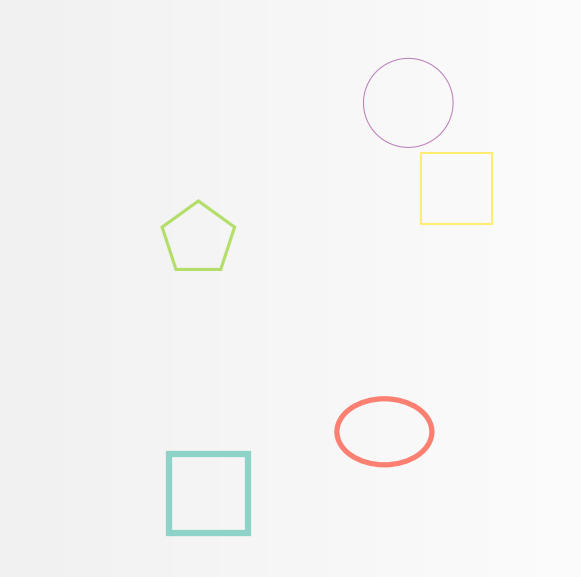[{"shape": "square", "thickness": 3, "radius": 0.34, "center": [0.359, 0.145]}, {"shape": "oval", "thickness": 2.5, "radius": 0.41, "center": [0.661, 0.251]}, {"shape": "pentagon", "thickness": 1.5, "radius": 0.33, "center": [0.341, 0.586]}, {"shape": "circle", "thickness": 0.5, "radius": 0.39, "center": [0.702, 0.821]}, {"shape": "square", "thickness": 1, "radius": 0.31, "center": [0.785, 0.673]}]